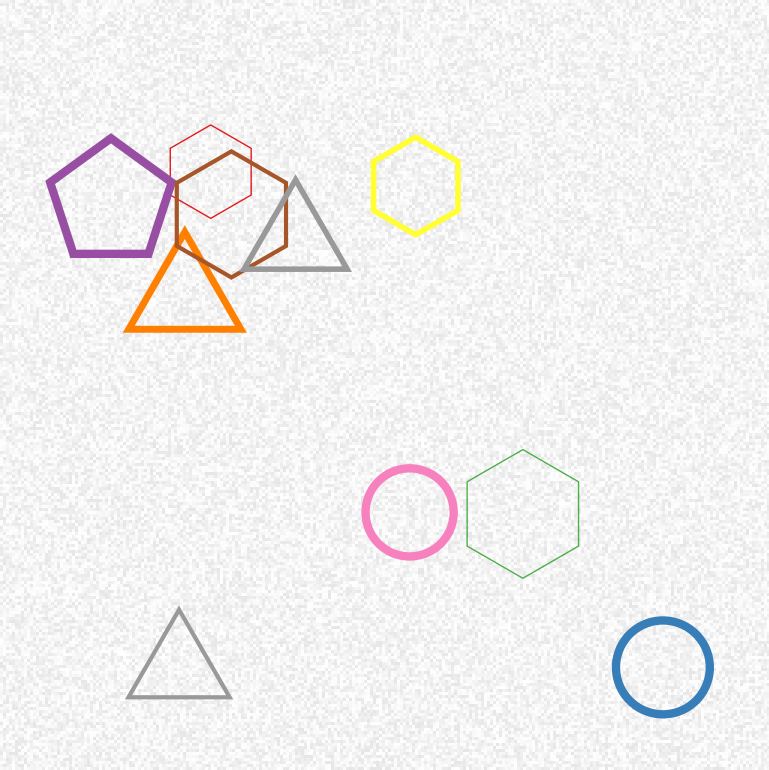[{"shape": "hexagon", "thickness": 0.5, "radius": 0.3, "center": [0.274, 0.777]}, {"shape": "circle", "thickness": 3, "radius": 0.3, "center": [0.861, 0.133]}, {"shape": "hexagon", "thickness": 0.5, "radius": 0.42, "center": [0.679, 0.333]}, {"shape": "pentagon", "thickness": 3, "radius": 0.41, "center": [0.144, 0.737]}, {"shape": "triangle", "thickness": 2.5, "radius": 0.42, "center": [0.24, 0.614]}, {"shape": "hexagon", "thickness": 2, "radius": 0.32, "center": [0.54, 0.758]}, {"shape": "hexagon", "thickness": 1.5, "radius": 0.41, "center": [0.301, 0.722]}, {"shape": "circle", "thickness": 3, "radius": 0.29, "center": [0.532, 0.335]}, {"shape": "triangle", "thickness": 1.5, "radius": 0.38, "center": [0.233, 0.132]}, {"shape": "triangle", "thickness": 2, "radius": 0.39, "center": [0.384, 0.689]}]